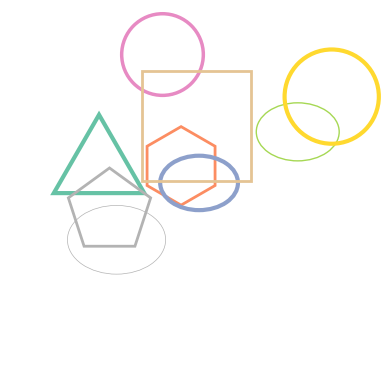[{"shape": "triangle", "thickness": 3, "radius": 0.68, "center": [0.257, 0.566]}, {"shape": "hexagon", "thickness": 2, "radius": 0.51, "center": [0.47, 0.569]}, {"shape": "oval", "thickness": 3, "radius": 0.5, "center": [0.517, 0.525]}, {"shape": "circle", "thickness": 2.5, "radius": 0.53, "center": [0.422, 0.858]}, {"shape": "oval", "thickness": 1, "radius": 0.54, "center": [0.773, 0.658]}, {"shape": "circle", "thickness": 3, "radius": 0.61, "center": [0.862, 0.749]}, {"shape": "square", "thickness": 2, "radius": 0.71, "center": [0.51, 0.673]}, {"shape": "pentagon", "thickness": 2, "radius": 0.56, "center": [0.284, 0.451]}, {"shape": "oval", "thickness": 0.5, "radius": 0.64, "center": [0.303, 0.377]}]